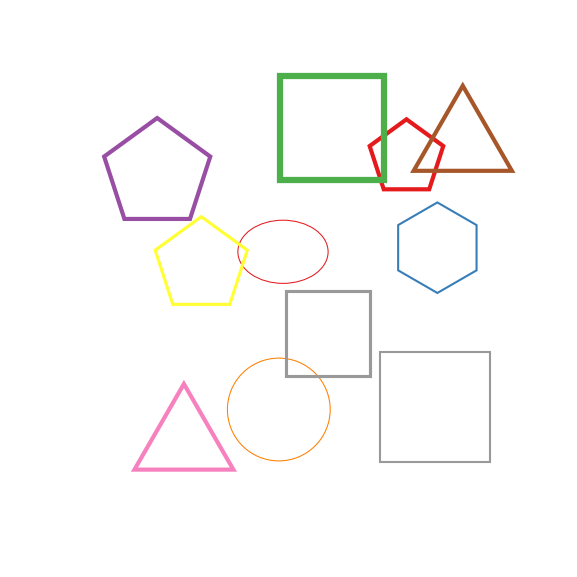[{"shape": "oval", "thickness": 0.5, "radius": 0.39, "center": [0.49, 0.563]}, {"shape": "pentagon", "thickness": 2, "radius": 0.34, "center": [0.704, 0.726]}, {"shape": "hexagon", "thickness": 1, "radius": 0.39, "center": [0.757, 0.57]}, {"shape": "square", "thickness": 3, "radius": 0.45, "center": [0.575, 0.777]}, {"shape": "pentagon", "thickness": 2, "radius": 0.48, "center": [0.272, 0.698]}, {"shape": "circle", "thickness": 0.5, "radius": 0.44, "center": [0.483, 0.29]}, {"shape": "pentagon", "thickness": 1.5, "radius": 0.42, "center": [0.349, 0.54]}, {"shape": "triangle", "thickness": 2, "radius": 0.49, "center": [0.801, 0.752]}, {"shape": "triangle", "thickness": 2, "radius": 0.49, "center": [0.318, 0.235]}, {"shape": "square", "thickness": 1, "radius": 0.48, "center": [0.753, 0.294]}, {"shape": "square", "thickness": 1.5, "radius": 0.37, "center": [0.568, 0.422]}]